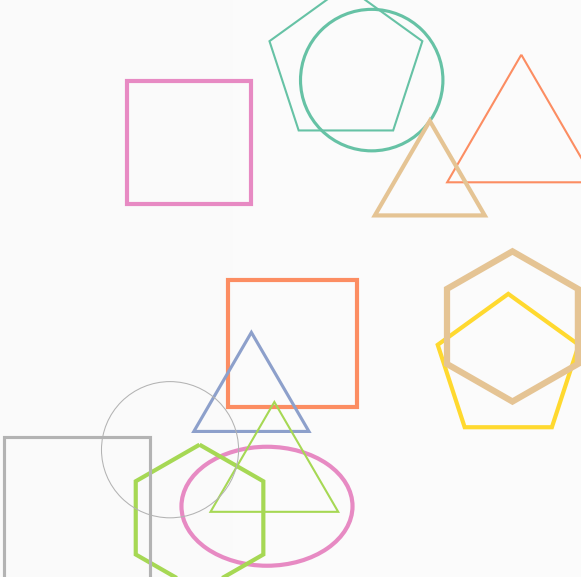[{"shape": "circle", "thickness": 1.5, "radius": 0.61, "center": [0.64, 0.86]}, {"shape": "pentagon", "thickness": 1, "radius": 0.69, "center": [0.595, 0.885]}, {"shape": "square", "thickness": 2, "radius": 0.55, "center": [0.503, 0.404]}, {"shape": "triangle", "thickness": 1, "radius": 0.74, "center": [0.897, 0.757]}, {"shape": "triangle", "thickness": 1.5, "radius": 0.57, "center": [0.432, 0.309]}, {"shape": "square", "thickness": 2, "radius": 0.53, "center": [0.325, 0.752]}, {"shape": "oval", "thickness": 2, "radius": 0.74, "center": [0.459, 0.123]}, {"shape": "hexagon", "thickness": 2, "radius": 0.63, "center": [0.343, 0.102]}, {"shape": "triangle", "thickness": 1, "radius": 0.63, "center": [0.472, 0.176]}, {"shape": "pentagon", "thickness": 2, "radius": 0.64, "center": [0.874, 0.363]}, {"shape": "hexagon", "thickness": 3, "radius": 0.65, "center": [0.882, 0.434]}, {"shape": "triangle", "thickness": 2, "radius": 0.55, "center": [0.739, 0.681]}, {"shape": "circle", "thickness": 0.5, "radius": 0.59, "center": [0.293, 0.22]}, {"shape": "square", "thickness": 1.5, "radius": 0.63, "center": [0.132, 0.116]}]